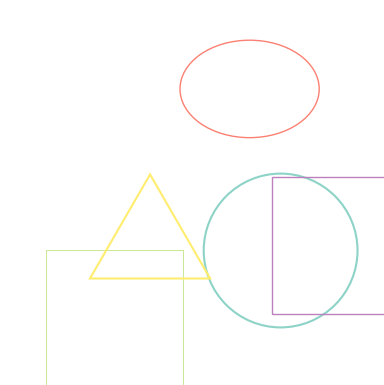[{"shape": "circle", "thickness": 1.5, "radius": 1.0, "center": [0.729, 0.349]}, {"shape": "oval", "thickness": 1, "radius": 0.9, "center": [0.648, 0.769]}, {"shape": "square", "thickness": 0.5, "radius": 0.89, "center": [0.298, 0.172]}, {"shape": "square", "thickness": 1, "radius": 0.89, "center": [0.885, 0.364]}, {"shape": "triangle", "thickness": 1.5, "radius": 0.9, "center": [0.39, 0.367]}]